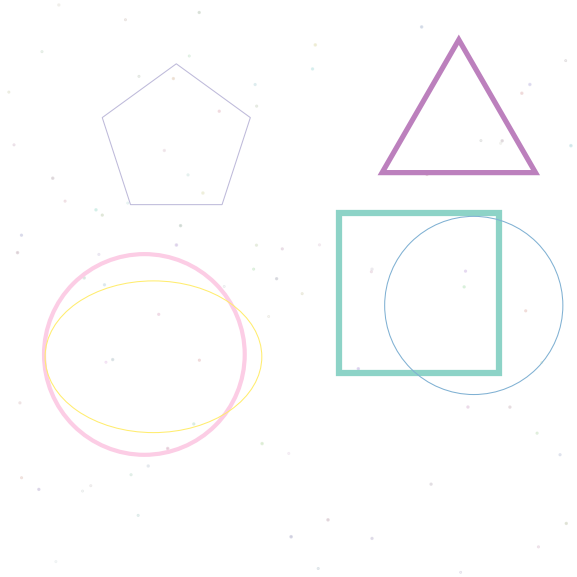[{"shape": "square", "thickness": 3, "radius": 0.69, "center": [0.726, 0.492]}, {"shape": "pentagon", "thickness": 0.5, "radius": 0.67, "center": [0.305, 0.754]}, {"shape": "circle", "thickness": 0.5, "radius": 0.77, "center": [0.82, 0.47]}, {"shape": "circle", "thickness": 2, "radius": 0.87, "center": [0.25, 0.385]}, {"shape": "triangle", "thickness": 2.5, "radius": 0.77, "center": [0.794, 0.777]}, {"shape": "oval", "thickness": 0.5, "radius": 0.94, "center": [0.266, 0.381]}]